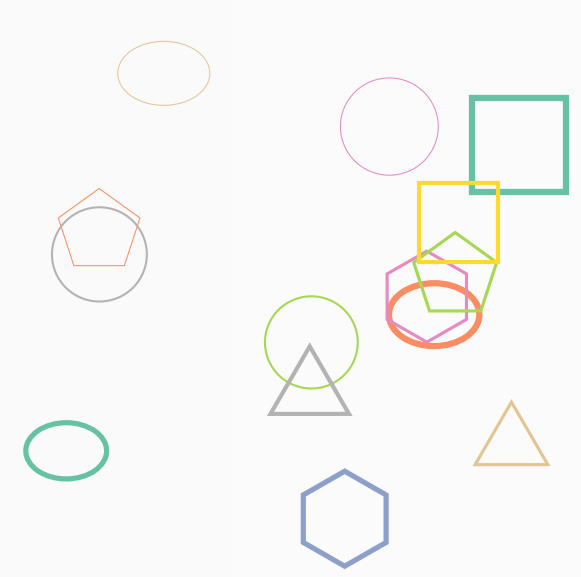[{"shape": "square", "thickness": 3, "radius": 0.41, "center": [0.893, 0.749]}, {"shape": "oval", "thickness": 2.5, "radius": 0.35, "center": [0.114, 0.218]}, {"shape": "oval", "thickness": 3, "radius": 0.39, "center": [0.747, 0.454]}, {"shape": "pentagon", "thickness": 0.5, "radius": 0.37, "center": [0.171, 0.599]}, {"shape": "hexagon", "thickness": 2.5, "radius": 0.41, "center": [0.593, 0.101]}, {"shape": "circle", "thickness": 0.5, "radius": 0.42, "center": [0.67, 0.78]}, {"shape": "hexagon", "thickness": 1.5, "radius": 0.39, "center": [0.734, 0.485]}, {"shape": "circle", "thickness": 1, "radius": 0.4, "center": [0.536, 0.406]}, {"shape": "pentagon", "thickness": 1.5, "radius": 0.38, "center": [0.783, 0.521]}, {"shape": "square", "thickness": 2, "radius": 0.34, "center": [0.788, 0.614]}, {"shape": "triangle", "thickness": 1.5, "radius": 0.36, "center": [0.88, 0.231]}, {"shape": "oval", "thickness": 0.5, "radius": 0.4, "center": [0.282, 0.872]}, {"shape": "triangle", "thickness": 2, "radius": 0.39, "center": [0.533, 0.321]}, {"shape": "circle", "thickness": 1, "radius": 0.41, "center": [0.171, 0.559]}]